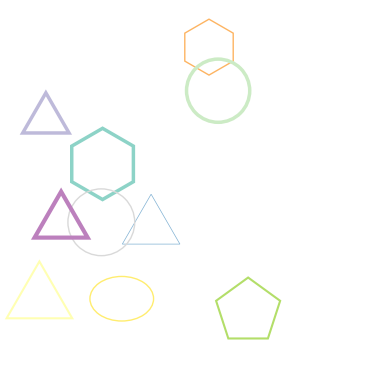[{"shape": "hexagon", "thickness": 2.5, "radius": 0.46, "center": [0.266, 0.574]}, {"shape": "triangle", "thickness": 1.5, "radius": 0.49, "center": [0.102, 0.222]}, {"shape": "triangle", "thickness": 2.5, "radius": 0.35, "center": [0.119, 0.689]}, {"shape": "triangle", "thickness": 0.5, "radius": 0.43, "center": [0.393, 0.409]}, {"shape": "hexagon", "thickness": 1, "radius": 0.36, "center": [0.543, 0.878]}, {"shape": "pentagon", "thickness": 1.5, "radius": 0.44, "center": [0.644, 0.192]}, {"shape": "circle", "thickness": 1, "radius": 0.43, "center": [0.263, 0.423]}, {"shape": "triangle", "thickness": 3, "radius": 0.4, "center": [0.159, 0.423]}, {"shape": "circle", "thickness": 2.5, "radius": 0.41, "center": [0.567, 0.764]}, {"shape": "oval", "thickness": 1, "radius": 0.41, "center": [0.316, 0.224]}]